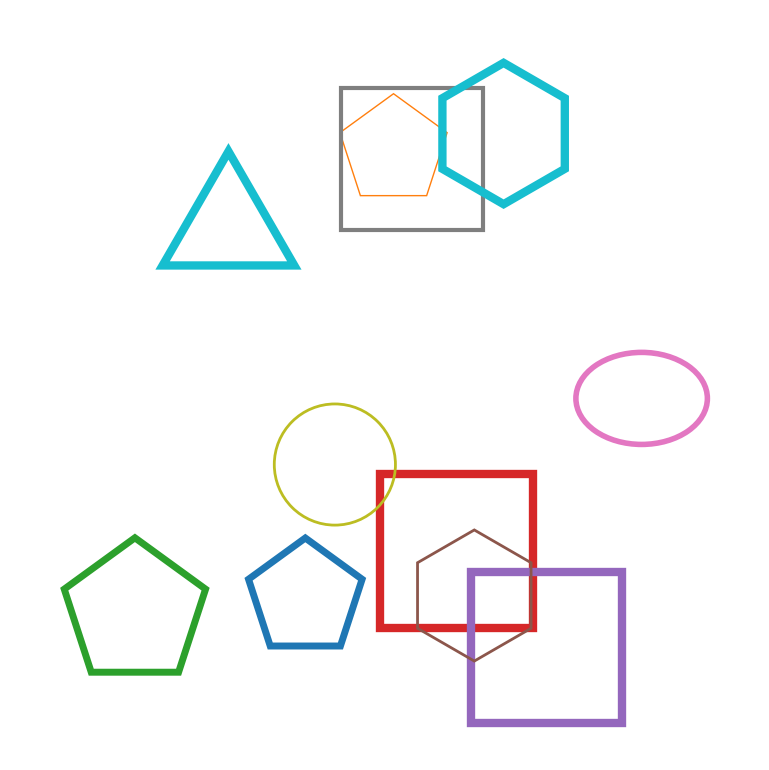[{"shape": "pentagon", "thickness": 2.5, "radius": 0.39, "center": [0.397, 0.224]}, {"shape": "pentagon", "thickness": 0.5, "radius": 0.37, "center": [0.511, 0.805]}, {"shape": "pentagon", "thickness": 2.5, "radius": 0.48, "center": [0.175, 0.205]}, {"shape": "square", "thickness": 3, "radius": 0.5, "center": [0.593, 0.284]}, {"shape": "square", "thickness": 3, "radius": 0.49, "center": [0.709, 0.159]}, {"shape": "hexagon", "thickness": 1, "radius": 0.43, "center": [0.616, 0.227]}, {"shape": "oval", "thickness": 2, "radius": 0.43, "center": [0.833, 0.483]}, {"shape": "square", "thickness": 1.5, "radius": 0.46, "center": [0.535, 0.793]}, {"shape": "circle", "thickness": 1, "radius": 0.39, "center": [0.435, 0.397]}, {"shape": "hexagon", "thickness": 3, "radius": 0.46, "center": [0.654, 0.827]}, {"shape": "triangle", "thickness": 3, "radius": 0.49, "center": [0.297, 0.705]}]